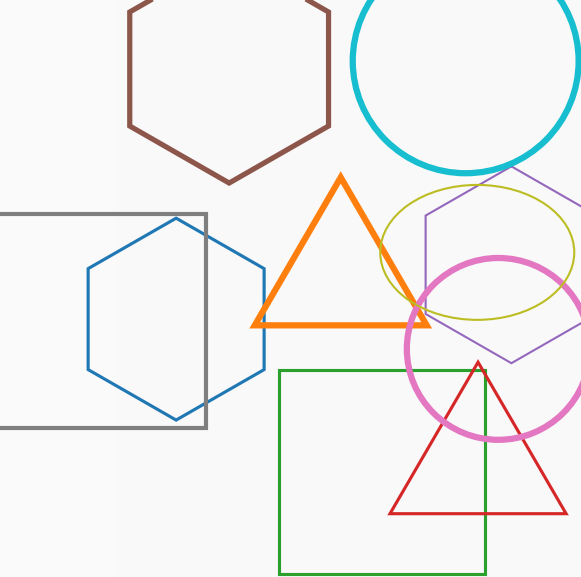[{"shape": "hexagon", "thickness": 1.5, "radius": 0.87, "center": [0.303, 0.447]}, {"shape": "triangle", "thickness": 3, "radius": 0.85, "center": [0.586, 0.521]}, {"shape": "square", "thickness": 1.5, "radius": 0.88, "center": [0.657, 0.182]}, {"shape": "triangle", "thickness": 1.5, "radius": 0.87, "center": [0.822, 0.197]}, {"shape": "hexagon", "thickness": 1, "radius": 0.85, "center": [0.88, 0.541]}, {"shape": "hexagon", "thickness": 2.5, "radius": 0.99, "center": [0.394, 0.88]}, {"shape": "circle", "thickness": 3, "radius": 0.79, "center": [0.857, 0.395]}, {"shape": "square", "thickness": 2, "radius": 0.93, "center": [0.169, 0.443]}, {"shape": "oval", "thickness": 1, "radius": 0.83, "center": [0.821, 0.562]}, {"shape": "circle", "thickness": 3, "radius": 0.97, "center": [0.801, 0.894]}]